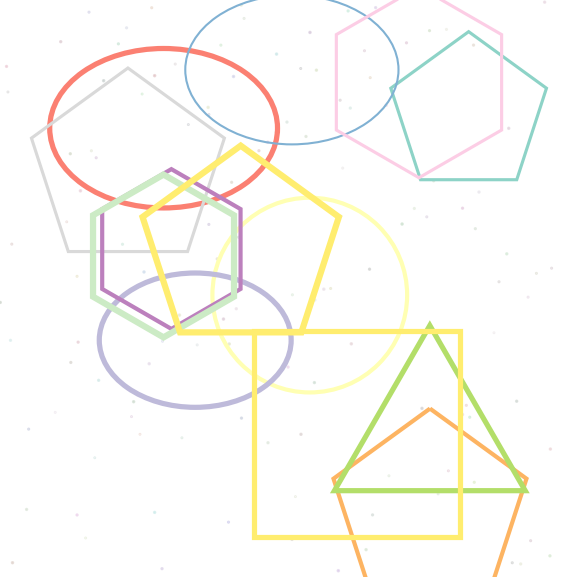[{"shape": "pentagon", "thickness": 1.5, "radius": 0.71, "center": [0.811, 0.803]}, {"shape": "circle", "thickness": 2, "radius": 0.84, "center": [0.536, 0.488]}, {"shape": "oval", "thickness": 2.5, "radius": 0.83, "center": [0.338, 0.41]}, {"shape": "oval", "thickness": 2.5, "radius": 0.99, "center": [0.283, 0.777]}, {"shape": "oval", "thickness": 1, "radius": 0.92, "center": [0.505, 0.878]}, {"shape": "pentagon", "thickness": 2, "radius": 0.88, "center": [0.745, 0.116]}, {"shape": "triangle", "thickness": 2.5, "radius": 0.95, "center": [0.744, 0.245]}, {"shape": "hexagon", "thickness": 1.5, "radius": 0.83, "center": [0.726, 0.857]}, {"shape": "pentagon", "thickness": 1.5, "radius": 0.88, "center": [0.222, 0.706]}, {"shape": "hexagon", "thickness": 2, "radius": 0.69, "center": [0.297, 0.568]}, {"shape": "hexagon", "thickness": 3, "radius": 0.7, "center": [0.283, 0.556]}, {"shape": "square", "thickness": 2.5, "radius": 0.89, "center": [0.618, 0.248]}, {"shape": "pentagon", "thickness": 3, "radius": 0.89, "center": [0.417, 0.568]}]